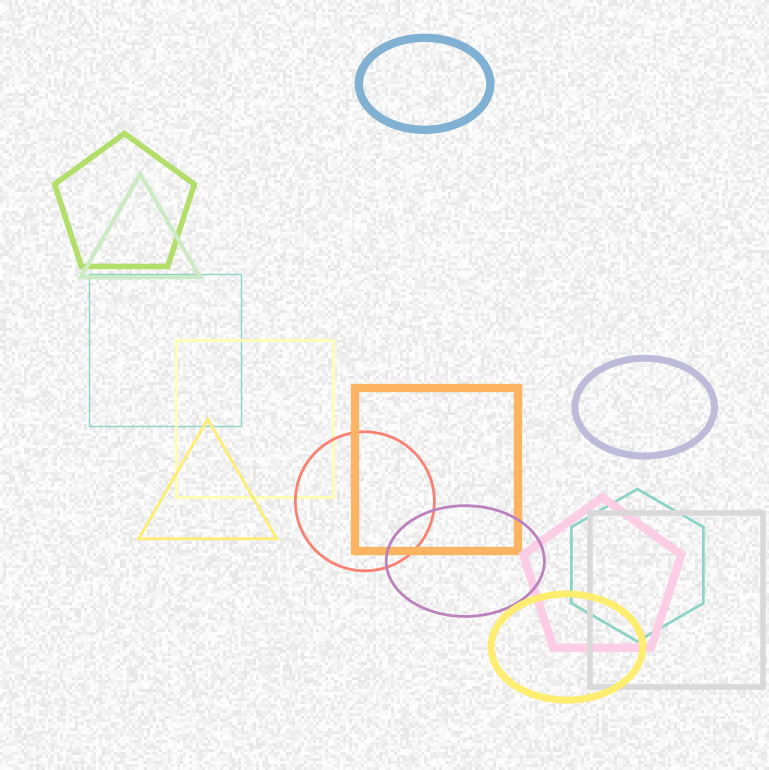[{"shape": "hexagon", "thickness": 1, "radius": 0.49, "center": [0.828, 0.266]}, {"shape": "square", "thickness": 0.5, "radius": 0.49, "center": [0.215, 0.546]}, {"shape": "square", "thickness": 1, "radius": 0.51, "center": [0.33, 0.457]}, {"shape": "oval", "thickness": 2.5, "radius": 0.45, "center": [0.837, 0.471]}, {"shape": "circle", "thickness": 1, "radius": 0.45, "center": [0.474, 0.349]}, {"shape": "oval", "thickness": 3, "radius": 0.43, "center": [0.551, 0.891]}, {"shape": "square", "thickness": 3, "radius": 0.53, "center": [0.567, 0.391]}, {"shape": "pentagon", "thickness": 2, "radius": 0.48, "center": [0.162, 0.731]}, {"shape": "pentagon", "thickness": 3, "radius": 0.54, "center": [0.782, 0.246]}, {"shape": "square", "thickness": 2, "radius": 0.56, "center": [0.878, 0.221]}, {"shape": "oval", "thickness": 1, "radius": 0.51, "center": [0.604, 0.271]}, {"shape": "triangle", "thickness": 1.5, "radius": 0.45, "center": [0.182, 0.685]}, {"shape": "triangle", "thickness": 1, "radius": 0.52, "center": [0.27, 0.352]}, {"shape": "oval", "thickness": 2.5, "radius": 0.49, "center": [0.736, 0.16]}]